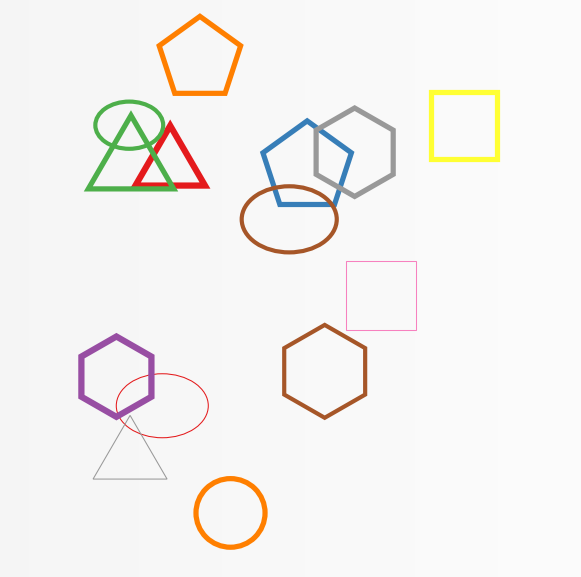[{"shape": "triangle", "thickness": 3, "radius": 0.35, "center": [0.293, 0.712]}, {"shape": "oval", "thickness": 0.5, "radius": 0.4, "center": [0.279, 0.297]}, {"shape": "pentagon", "thickness": 2.5, "radius": 0.4, "center": [0.528, 0.71]}, {"shape": "triangle", "thickness": 2.5, "radius": 0.42, "center": [0.225, 0.714]}, {"shape": "oval", "thickness": 2, "radius": 0.29, "center": [0.222, 0.782]}, {"shape": "hexagon", "thickness": 3, "radius": 0.35, "center": [0.2, 0.347]}, {"shape": "circle", "thickness": 2.5, "radius": 0.3, "center": [0.397, 0.111]}, {"shape": "pentagon", "thickness": 2.5, "radius": 0.37, "center": [0.344, 0.897]}, {"shape": "square", "thickness": 2.5, "radius": 0.29, "center": [0.798, 0.782]}, {"shape": "hexagon", "thickness": 2, "radius": 0.4, "center": [0.559, 0.356]}, {"shape": "oval", "thickness": 2, "radius": 0.41, "center": [0.498, 0.619]}, {"shape": "square", "thickness": 0.5, "radius": 0.3, "center": [0.656, 0.487]}, {"shape": "triangle", "thickness": 0.5, "radius": 0.37, "center": [0.224, 0.206]}, {"shape": "hexagon", "thickness": 2.5, "radius": 0.38, "center": [0.61, 0.736]}]